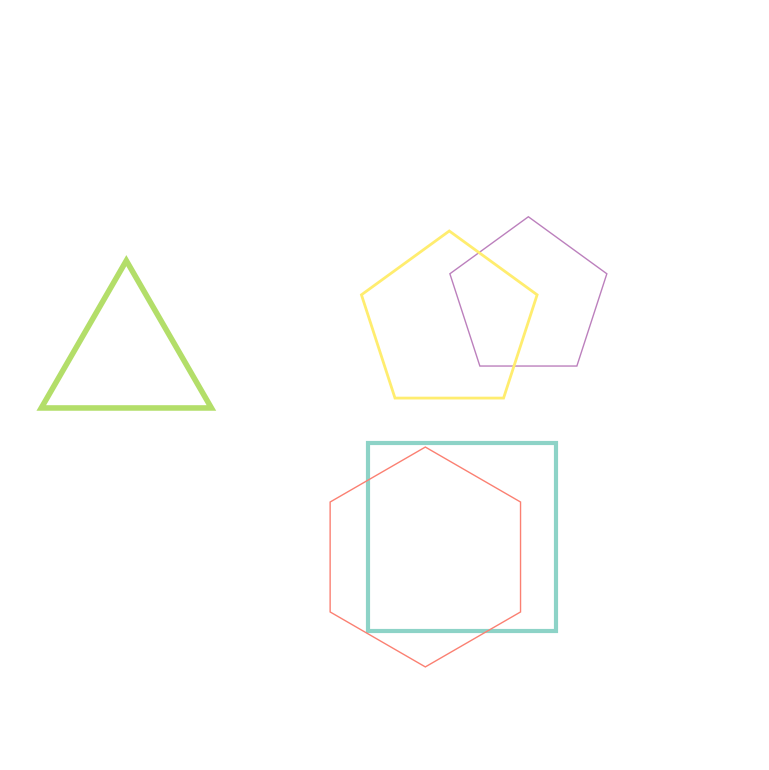[{"shape": "square", "thickness": 1.5, "radius": 0.61, "center": [0.6, 0.303]}, {"shape": "hexagon", "thickness": 0.5, "radius": 0.71, "center": [0.552, 0.277]}, {"shape": "triangle", "thickness": 2, "radius": 0.64, "center": [0.164, 0.534]}, {"shape": "pentagon", "thickness": 0.5, "radius": 0.54, "center": [0.686, 0.611]}, {"shape": "pentagon", "thickness": 1, "radius": 0.6, "center": [0.583, 0.58]}]